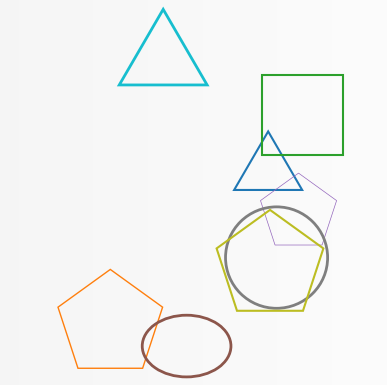[{"shape": "triangle", "thickness": 1.5, "radius": 0.51, "center": [0.692, 0.557]}, {"shape": "pentagon", "thickness": 1, "radius": 0.71, "center": [0.285, 0.158]}, {"shape": "square", "thickness": 1.5, "radius": 0.52, "center": [0.781, 0.702]}, {"shape": "pentagon", "thickness": 0.5, "radius": 0.52, "center": [0.77, 0.447]}, {"shape": "oval", "thickness": 2, "radius": 0.57, "center": [0.482, 0.101]}, {"shape": "circle", "thickness": 2, "radius": 0.66, "center": [0.714, 0.331]}, {"shape": "pentagon", "thickness": 1.5, "radius": 0.72, "center": [0.697, 0.31]}, {"shape": "triangle", "thickness": 2, "radius": 0.65, "center": [0.421, 0.845]}]